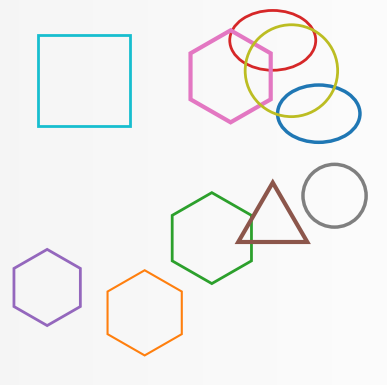[{"shape": "oval", "thickness": 2.5, "radius": 0.53, "center": [0.823, 0.705]}, {"shape": "hexagon", "thickness": 1.5, "radius": 0.55, "center": [0.373, 0.187]}, {"shape": "hexagon", "thickness": 2, "radius": 0.59, "center": [0.547, 0.382]}, {"shape": "oval", "thickness": 2, "radius": 0.55, "center": [0.704, 0.895]}, {"shape": "hexagon", "thickness": 2, "radius": 0.49, "center": [0.122, 0.253]}, {"shape": "triangle", "thickness": 3, "radius": 0.51, "center": [0.704, 0.423]}, {"shape": "hexagon", "thickness": 3, "radius": 0.6, "center": [0.595, 0.802]}, {"shape": "circle", "thickness": 2.5, "radius": 0.41, "center": [0.863, 0.492]}, {"shape": "circle", "thickness": 2, "radius": 0.6, "center": [0.752, 0.816]}, {"shape": "square", "thickness": 2, "radius": 0.59, "center": [0.217, 0.791]}]